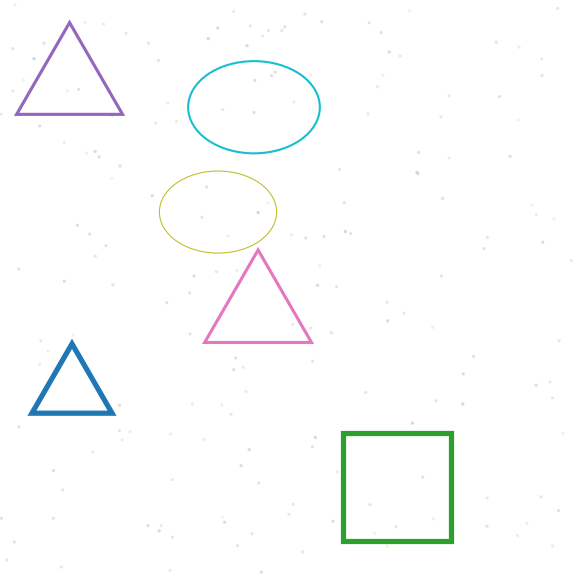[{"shape": "triangle", "thickness": 2.5, "radius": 0.4, "center": [0.125, 0.324]}, {"shape": "square", "thickness": 2.5, "radius": 0.47, "center": [0.688, 0.155]}, {"shape": "triangle", "thickness": 1.5, "radius": 0.53, "center": [0.12, 0.854]}, {"shape": "triangle", "thickness": 1.5, "radius": 0.53, "center": [0.447, 0.46]}, {"shape": "oval", "thickness": 0.5, "radius": 0.51, "center": [0.378, 0.632]}, {"shape": "oval", "thickness": 1, "radius": 0.57, "center": [0.44, 0.813]}]